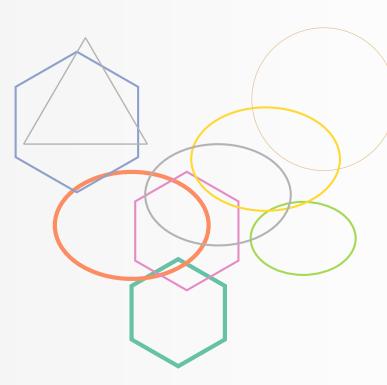[{"shape": "hexagon", "thickness": 3, "radius": 0.7, "center": [0.46, 0.188]}, {"shape": "oval", "thickness": 3, "radius": 0.99, "center": [0.34, 0.415]}, {"shape": "hexagon", "thickness": 1.5, "radius": 0.91, "center": [0.198, 0.683]}, {"shape": "hexagon", "thickness": 1.5, "radius": 0.77, "center": [0.482, 0.4]}, {"shape": "oval", "thickness": 1.5, "radius": 0.68, "center": [0.782, 0.381]}, {"shape": "oval", "thickness": 1.5, "radius": 0.96, "center": [0.685, 0.587]}, {"shape": "circle", "thickness": 0.5, "radius": 0.93, "center": [0.835, 0.742]}, {"shape": "oval", "thickness": 1.5, "radius": 0.94, "center": [0.563, 0.494]}, {"shape": "triangle", "thickness": 1, "radius": 0.92, "center": [0.221, 0.718]}]